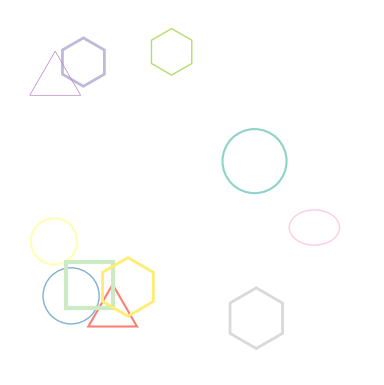[{"shape": "circle", "thickness": 1.5, "radius": 0.42, "center": [0.661, 0.581]}, {"shape": "circle", "thickness": 1.5, "radius": 0.3, "center": [0.14, 0.373]}, {"shape": "hexagon", "thickness": 2, "radius": 0.31, "center": [0.217, 0.839]}, {"shape": "triangle", "thickness": 1.5, "radius": 0.36, "center": [0.293, 0.188]}, {"shape": "circle", "thickness": 1, "radius": 0.36, "center": [0.185, 0.232]}, {"shape": "hexagon", "thickness": 1, "radius": 0.3, "center": [0.446, 0.865]}, {"shape": "oval", "thickness": 1, "radius": 0.33, "center": [0.817, 0.409]}, {"shape": "hexagon", "thickness": 2, "radius": 0.39, "center": [0.666, 0.173]}, {"shape": "triangle", "thickness": 0.5, "radius": 0.38, "center": [0.143, 0.791]}, {"shape": "square", "thickness": 3, "radius": 0.3, "center": [0.232, 0.26]}, {"shape": "hexagon", "thickness": 2, "radius": 0.38, "center": [0.332, 0.255]}]